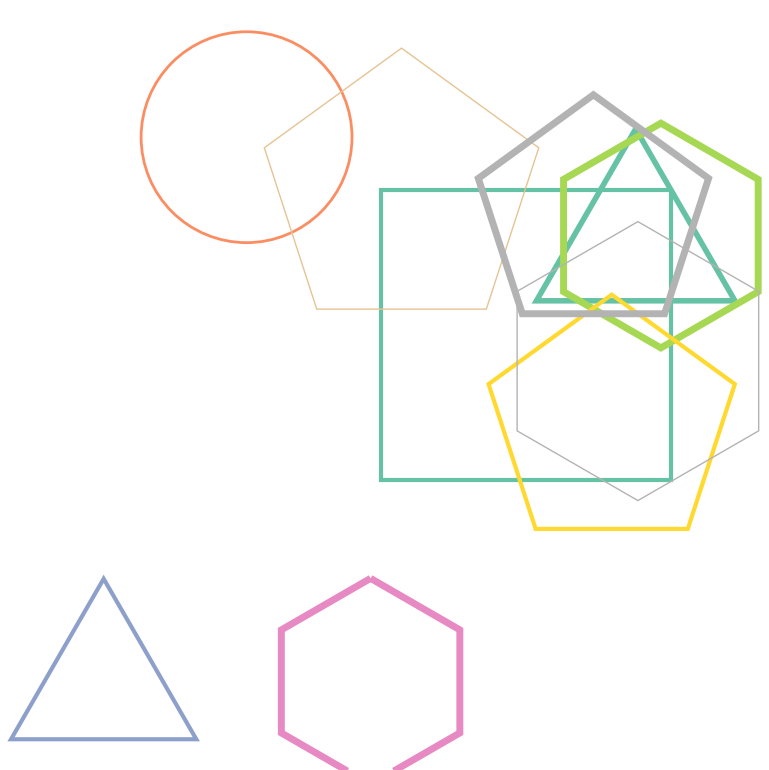[{"shape": "triangle", "thickness": 2, "radius": 0.74, "center": [0.826, 0.684]}, {"shape": "square", "thickness": 1.5, "radius": 0.94, "center": [0.683, 0.565]}, {"shape": "circle", "thickness": 1, "radius": 0.68, "center": [0.32, 0.822]}, {"shape": "triangle", "thickness": 1.5, "radius": 0.69, "center": [0.135, 0.109]}, {"shape": "hexagon", "thickness": 2.5, "radius": 0.67, "center": [0.481, 0.115]}, {"shape": "hexagon", "thickness": 2.5, "radius": 0.73, "center": [0.858, 0.694]}, {"shape": "pentagon", "thickness": 1.5, "radius": 0.84, "center": [0.794, 0.449]}, {"shape": "pentagon", "thickness": 0.5, "radius": 0.94, "center": [0.521, 0.75]}, {"shape": "hexagon", "thickness": 0.5, "radius": 0.91, "center": [0.828, 0.531]}, {"shape": "pentagon", "thickness": 2.5, "radius": 0.79, "center": [0.771, 0.72]}]